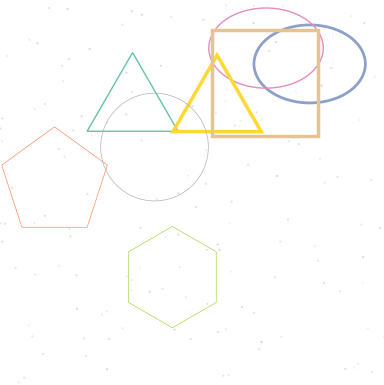[{"shape": "triangle", "thickness": 1, "radius": 0.68, "center": [0.344, 0.727]}, {"shape": "pentagon", "thickness": 0.5, "radius": 0.72, "center": [0.142, 0.526]}, {"shape": "oval", "thickness": 2, "radius": 0.72, "center": [0.804, 0.834]}, {"shape": "oval", "thickness": 1, "radius": 0.74, "center": [0.691, 0.875]}, {"shape": "hexagon", "thickness": 0.5, "radius": 0.66, "center": [0.448, 0.28]}, {"shape": "triangle", "thickness": 2.5, "radius": 0.66, "center": [0.564, 0.724]}, {"shape": "square", "thickness": 2.5, "radius": 0.69, "center": [0.688, 0.785]}, {"shape": "circle", "thickness": 0.5, "radius": 0.7, "center": [0.401, 0.618]}]